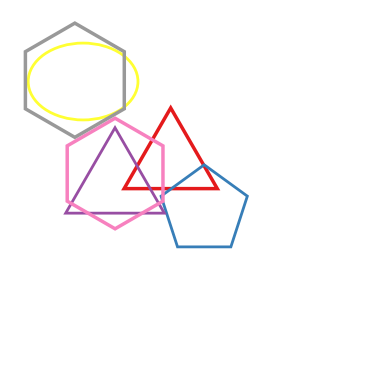[{"shape": "triangle", "thickness": 2.5, "radius": 0.7, "center": [0.443, 0.58]}, {"shape": "pentagon", "thickness": 2, "radius": 0.59, "center": [0.53, 0.454]}, {"shape": "triangle", "thickness": 2, "radius": 0.74, "center": [0.299, 0.52]}, {"shape": "oval", "thickness": 2, "radius": 0.71, "center": [0.216, 0.788]}, {"shape": "hexagon", "thickness": 2.5, "radius": 0.72, "center": [0.299, 0.549]}, {"shape": "hexagon", "thickness": 2.5, "radius": 0.74, "center": [0.194, 0.792]}]